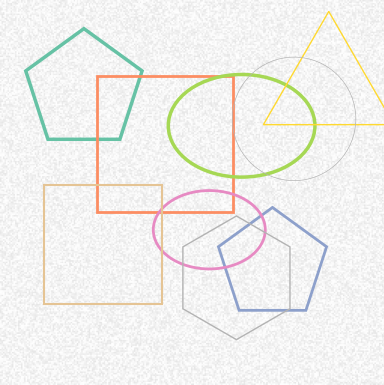[{"shape": "pentagon", "thickness": 2.5, "radius": 0.79, "center": [0.218, 0.767]}, {"shape": "square", "thickness": 2, "radius": 0.88, "center": [0.428, 0.626]}, {"shape": "pentagon", "thickness": 2, "radius": 0.74, "center": [0.708, 0.313]}, {"shape": "oval", "thickness": 2, "radius": 0.73, "center": [0.544, 0.403]}, {"shape": "oval", "thickness": 2.5, "radius": 0.95, "center": [0.628, 0.673]}, {"shape": "triangle", "thickness": 1, "radius": 0.98, "center": [0.854, 0.774]}, {"shape": "square", "thickness": 1.5, "radius": 0.77, "center": [0.268, 0.365]}, {"shape": "circle", "thickness": 0.5, "radius": 0.8, "center": [0.764, 0.691]}, {"shape": "hexagon", "thickness": 1, "radius": 0.8, "center": [0.614, 0.278]}]